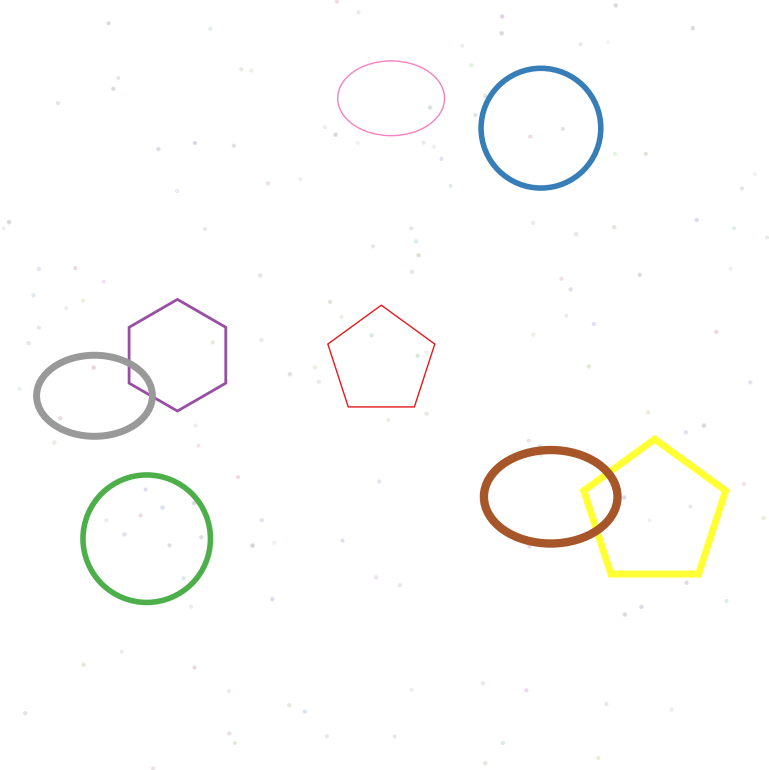[{"shape": "pentagon", "thickness": 0.5, "radius": 0.37, "center": [0.495, 0.531]}, {"shape": "circle", "thickness": 2, "radius": 0.39, "center": [0.703, 0.834]}, {"shape": "circle", "thickness": 2, "radius": 0.41, "center": [0.191, 0.3]}, {"shape": "hexagon", "thickness": 1, "radius": 0.36, "center": [0.23, 0.539]}, {"shape": "pentagon", "thickness": 2.5, "radius": 0.48, "center": [0.85, 0.333]}, {"shape": "oval", "thickness": 3, "radius": 0.43, "center": [0.715, 0.355]}, {"shape": "oval", "thickness": 0.5, "radius": 0.35, "center": [0.508, 0.872]}, {"shape": "oval", "thickness": 2.5, "radius": 0.38, "center": [0.123, 0.486]}]